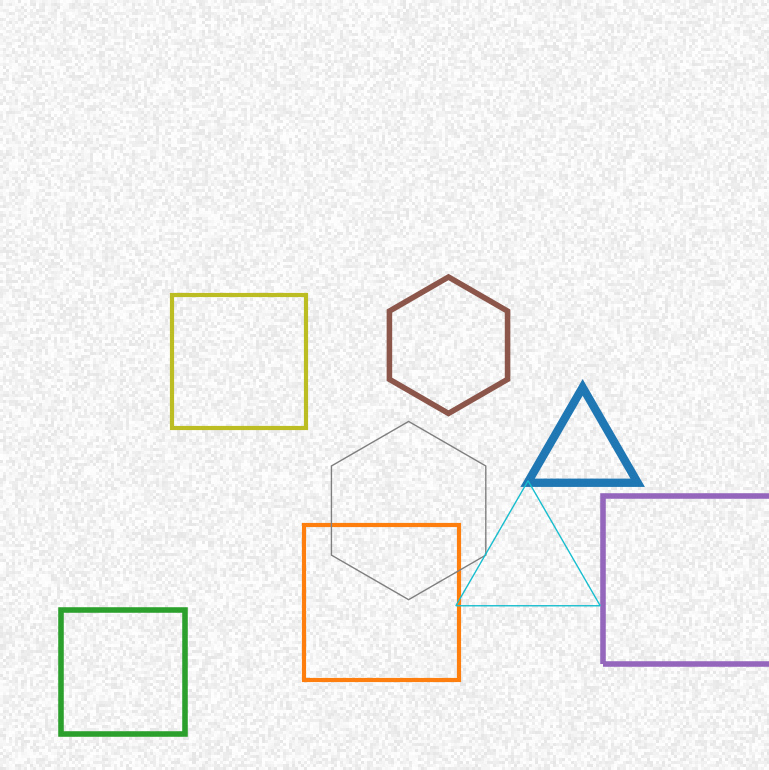[{"shape": "triangle", "thickness": 3, "radius": 0.41, "center": [0.757, 0.414]}, {"shape": "square", "thickness": 1.5, "radius": 0.5, "center": [0.495, 0.217]}, {"shape": "square", "thickness": 2, "radius": 0.4, "center": [0.16, 0.127]}, {"shape": "square", "thickness": 2, "radius": 0.54, "center": [0.891, 0.247]}, {"shape": "hexagon", "thickness": 2, "radius": 0.44, "center": [0.582, 0.552]}, {"shape": "hexagon", "thickness": 0.5, "radius": 0.58, "center": [0.531, 0.337]}, {"shape": "square", "thickness": 1.5, "radius": 0.43, "center": [0.31, 0.531]}, {"shape": "triangle", "thickness": 0.5, "radius": 0.54, "center": [0.686, 0.267]}]